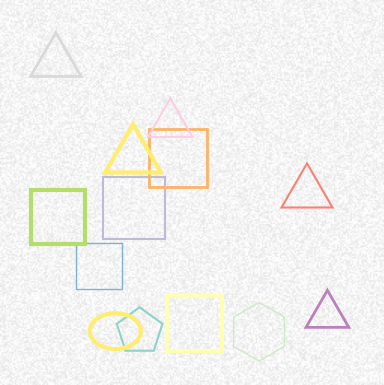[{"shape": "pentagon", "thickness": 1.5, "radius": 0.31, "center": [0.363, 0.14]}, {"shape": "square", "thickness": 3, "radius": 0.36, "center": [0.504, 0.161]}, {"shape": "square", "thickness": 1.5, "radius": 0.4, "center": [0.348, 0.46]}, {"shape": "triangle", "thickness": 1.5, "radius": 0.38, "center": [0.797, 0.499]}, {"shape": "square", "thickness": 1, "radius": 0.3, "center": [0.257, 0.308]}, {"shape": "square", "thickness": 2, "radius": 0.38, "center": [0.461, 0.589]}, {"shape": "square", "thickness": 3, "radius": 0.35, "center": [0.151, 0.437]}, {"shape": "triangle", "thickness": 1.5, "radius": 0.33, "center": [0.442, 0.678]}, {"shape": "triangle", "thickness": 2, "radius": 0.38, "center": [0.145, 0.839]}, {"shape": "triangle", "thickness": 2, "radius": 0.32, "center": [0.85, 0.182]}, {"shape": "hexagon", "thickness": 1, "radius": 0.38, "center": [0.673, 0.138]}, {"shape": "oval", "thickness": 3, "radius": 0.33, "center": [0.3, 0.14]}, {"shape": "triangle", "thickness": 3, "radius": 0.42, "center": [0.345, 0.594]}]